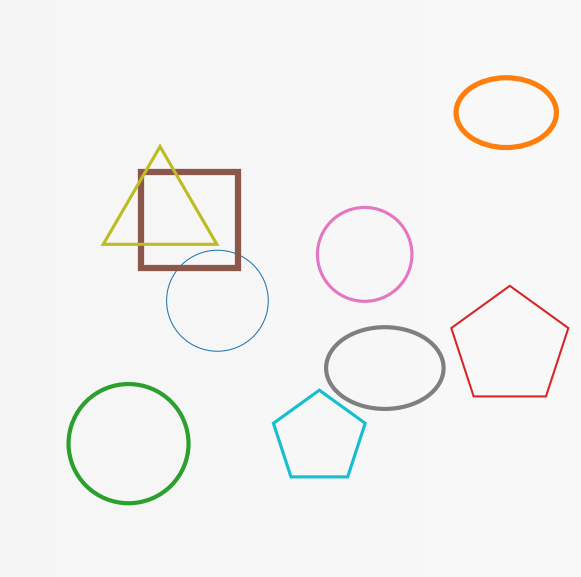[{"shape": "circle", "thickness": 0.5, "radius": 0.44, "center": [0.374, 0.478]}, {"shape": "oval", "thickness": 2.5, "radius": 0.43, "center": [0.871, 0.804]}, {"shape": "circle", "thickness": 2, "radius": 0.52, "center": [0.221, 0.231]}, {"shape": "pentagon", "thickness": 1, "radius": 0.53, "center": [0.877, 0.398]}, {"shape": "square", "thickness": 3, "radius": 0.42, "center": [0.325, 0.618]}, {"shape": "circle", "thickness": 1.5, "radius": 0.41, "center": [0.627, 0.559]}, {"shape": "oval", "thickness": 2, "radius": 0.51, "center": [0.662, 0.362]}, {"shape": "triangle", "thickness": 1.5, "radius": 0.56, "center": [0.275, 0.633]}, {"shape": "pentagon", "thickness": 1.5, "radius": 0.41, "center": [0.549, 0.241]}]